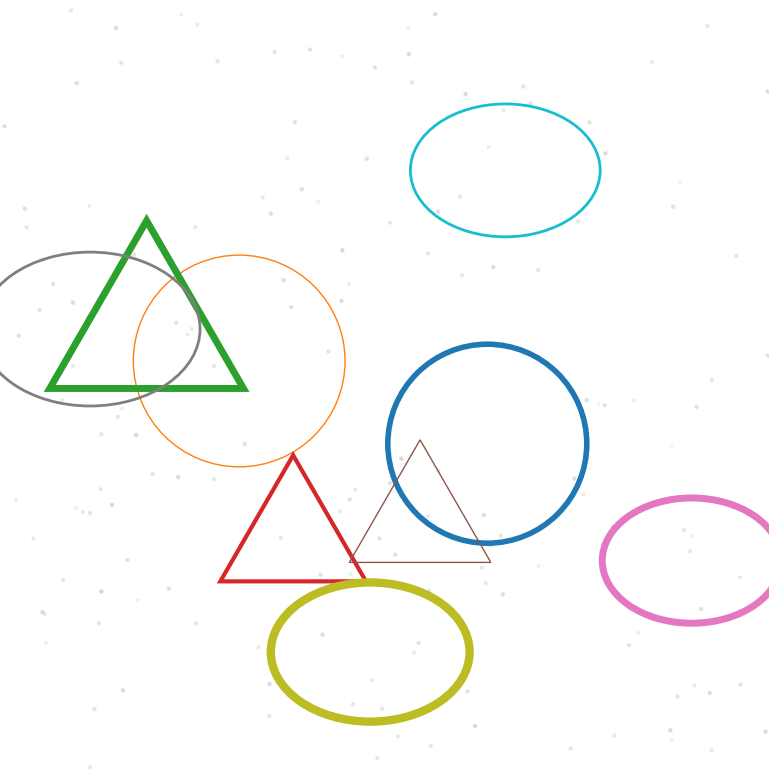[{"shape": "circle", "thickness": 2, "radius": 0.65, "center": [0.633, 0.424]}, {"shape": "circle", "thickness": 0.5, "radius": 0.69, "center": [0.311, 0.531]}, {"shape": "triangle", "thickness": 2.5, "radius": 0.73, "center": [0.19, 0.568]}, {"shape": "triangle", "thickness": 1.5, "radius": 0.55, "center": [0.381, 0.3]}, {"shape": "triangle", "thickness": 0.5, "radius": 0.53, "center": [0.546, 0.323]}, {"shape": "oval", "thickness": 2.5, "radius": 0.58, "center": [0.898, 0.272]}, {"shape": "oval", "thickness": 1, "radius": 0.71, "center": [0.117, 0.573]}, {"shape": "oval", "thickness": 3, "radius": 0.65, "center": [0.481, 0.153]}, {"shape": "oval", "thickness": 1, "radius": 0.62, "center": [0.656, 0.779]}]